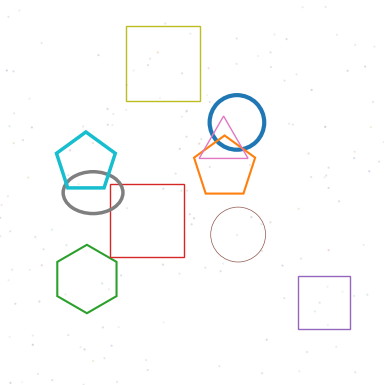[{"shape": "circle", "thickness": 3, "radius": 0.35, "center": [0.615, 0.682]}, {"shape": "pentagon", "thickness": 1.5, "radius": 0.42, "center": [0.583, 0.565]}, {"shape": "hexagon", "thickness": 1.5, "radius": 0.44, "center": [0.226, 0.275]}, {"shape": "square", "thickness": 1, "radius": 0.48, "center": [0.382, 0.428]}, {"shape": "square", "thickness": 1, "radius": 0.34, "center": [0.841, 0.214]}, {"shape": "circle", "thickness": 0.5, "radius": 0.36, "center": [0.619, 0.391]}, {"shape": "triangle", "thickness": 1, "radius": 0.37, "center": [0.581, 0.625]}, {"shape": "oval", "thickness": 2.5, "radius": 0.39, "center": [0.242, 0.5]}, {"shape": "square", "thickness": 1, "radius": 0.49, "center": [0.423, 0.836]}, {"shape": "pentagon", "thickness": 2.5, "radius": 0.4, "center": [0.223, 0.577]}]